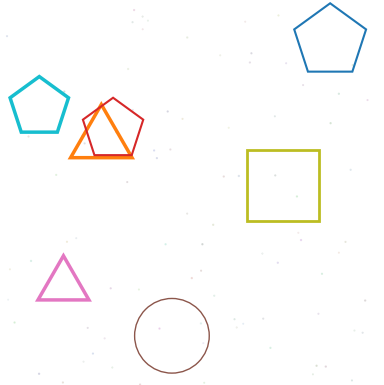[{"shape": "pentagon", "thickness": 1.5, "radius": 0.49, "center": [0.858, 0.893]}, {"shape": "triangle", "thickness": 2.5, "radius": 0.46, "center": [0.263, 0.636]}, {"shape": "pentagon", "thickness": 1.5, "radius": 0.41, "center": [0.294, 0.664]}, {"shape": "circle", "thickness": 1, "radius": 0.48, "center": [0.447, 0.128]}, {"shape": "triangle", "thickness": 2.5, "radius": 0.38, "center": [0.165, 0.259]}, {"shape": "square", "thickness": 2, "radius": 0.46, "center": [0.735, 0.518]}, {"shape": "pentagon", "thickness": 2.5, "radius": 0.4, "center": [0.102, 0.721]}]